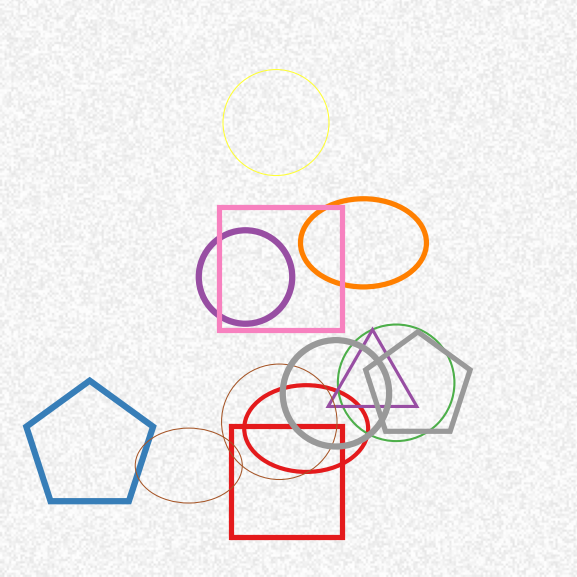[{"shape": "oval", "thickness": 2, "radius": 0.54, "center": [0.53, 0.257]}, {"shape": "square", "thickness": 2.5, "radius": 0.48, "center": [0.497, 0.165]}, {"shape": "pentagon", "thickness": 3, "radius": 0.58, "center": [0.155, 0.225]}, {"shape": "circle", "thickness": 1, "radius": 0.5, "center": [0.686, 0.336]}, {"shape": "circle", "thickness": 3, "radius": 0.4, "center": [0.425, 0.519]}, {"shape": "triangle", "thickness": 1.5, "radius": 0.44, "center": [0.645, 0.34]}, {"shape": "oval", "thickness": 2.5, "radius": 0.55, "center": [0.629, 0.579]}, {"shape": "circle", "thickness": 0.5, "radius": 0.46, "center": [0.478, 0.787]}, {"shape": "circle", "thickness": 0.5, "radius": 0.5, "center": [0.484, 0.269]}, {"shape": "oval", "thickness": 0.5, "radius": 0.46, "center": [0.327, 0.193]}, {"shape": "square", "thickness": 2.5, "radius": 0.53, "center": [0.485, 0.534]}, {"shape": "circle", "thickness": 3, "radius": 0.46, "center": [0.582, 0.318]}, {"shape": "pentagon", "thickness": 2.5, "radius": 0.48, "center": [0.724, 0.329]}]